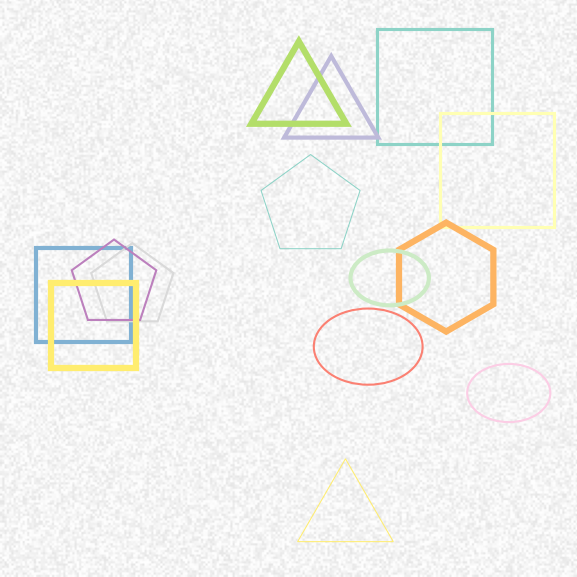[{"shape": "pentagon", "thickness": 0.5, "radius": 0.45, "center": [0.538, 0.641]}, {"shape": "square", "thickness": 1.5, "radius": 0.5, "center": [0.753, 0.85]}, {"shape": "square", "thickness": 1.5, "radius": 0.49, "center": [0.86, 0.705]}, {"shape": "triangle", "thickness": 2, "radius": 0.47, "center": [0.574, 0.808]}, {"shape": "oval", "thickness": 1, "radius": 0.47, "center": [0.638, 0.399]}, {"shape": "square", "thickness": 2, "radius": 0.41, "center": [0.144, 0.488]}, {"shape": "hexagon", "thickness": 3, "radius": 0.47, "center": [0.773, 0.519]}, {"shape": "triangle", "thickness": 3, "radius": 0.47, "center": [0.518, 0.832]}, {"shape": "oval", "thickness": 1, "radius": 0.36, "center": [0.881, 0.319]}, {"shape": "pentagon", "thickness": 1, "radius": 0.37, "center": [0.229, 0.503]}, {"shape": "pentagon", "thickness": 1, "radius": 0.38, "center": [0.197, 0.507]}, {"shape": "oval", "thickness": 2, "radius": 0.34, "center": [0.675, 0.518]}, {"shape": "square", "thickness": 3, "radius": 0.37, "center": [0.162, 0.435]}, {"shape": "triangle", "thickness": 0.5, "radius": 0.48, "center": [0.598, 0.109]}]